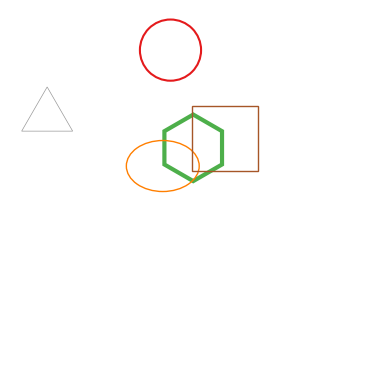[{"shape": "circle", "thickness": 1.5, "radius": 0.4, "center": [0.443, 0.87]}, {"shape": "hexagon", "thickness": 3, "radius": 0.43, "center": [0.502, 0.616]}, {"shape": "oval", "thickness": 1, "radius": 0.47, "center": [0.423, 0.569]}, {"shape": "square", "thickness": 1, "radius": 0.42, "center": [0.585, 0.641]}, {"shape": "triangle", "thickness": 0.5, "radius": 0.38, "center": [0.122, 0.698]}]